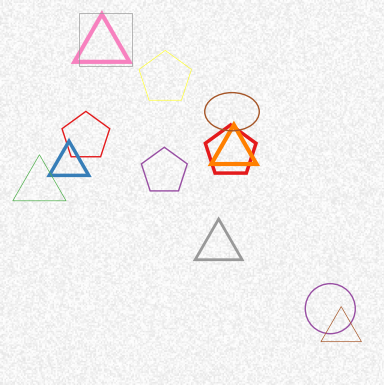[{"shape": "pentagon", "thickness": 1, "radius": 0.33, "center": [0.223, 0.646]}, {"shape": "pentagon", "thickness": 2.5, "radius": 0.35, "center": [0.599, 0.606]}, {"shape": "triangle", "thickness": 2.5, "radius": 0.3, "center": [0.179, 0.574]}, {"shape": "triangle", "thickness": 0.5, "radius": 0.4, "center": [0.102, 0.518]}, {"shape": "pentagon", "thickness": 1, "radius": 0.31, "center": [0.427, 0.555]}, {"shape": "circle", "thickness": 1, "radius": 0.32, "center": [0.858, 0.198]}, {"shape": "triangle", "thickness": 3, "radius": 0.34, "center": [0.607, 0.608]}, {"shape": "pentagon", "thickness": 0.5, "radius": 0.36, "center": [0.429, 0.798]}, {"shape": "triangle", "thickness": 0.5, "radius": 0.3, "center": [0.886, 0.143]}, {"shape": "oval", "thickness": 1, "radius": 0.35, "center": [0.603, 0.71]}, {"shape": "triangle", "thickness": 3, "radius": 0.41, "center": [0.265, 0.881]}, {"shape": "square", "thickness": 0.5, "radius": 0.34, "center": [0.274, 0.897]}, {"shape": "triangle", "thickness": 2, "radius": 0.35, "center": [0.568, 0.361]}]